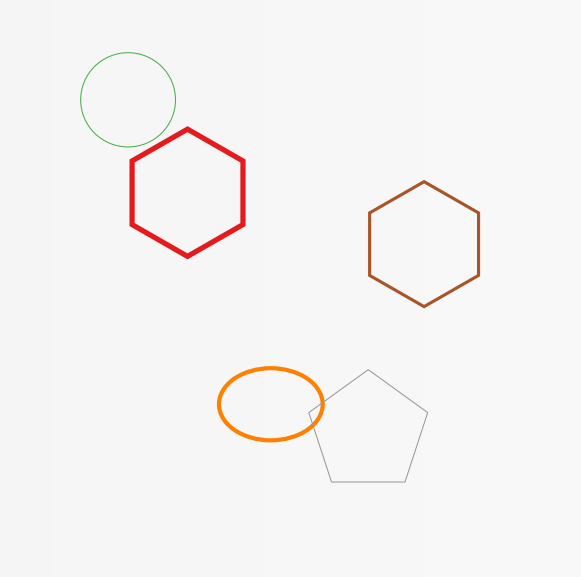[{"shape": "hexagon", "thickness": 2.5, "radius": 0.55, "center": [0.323, 0.665]}, {"shape": "circle", "thickness": 0.5, "radius": 0.41, "center": [0.22, 0.826]}, {"shape": "oval", "thickness": 2, "radius": 0.45, "center": [0.466, 0.299]}, {"shape": "hexagon", "thickness": 1.5, "radius": 0.54, "center": [0.73, 0.576]}, {"shape": "pentagon", "thickness": 0.5, "radius": 0.54, "center": [0.634, 0.251]}]